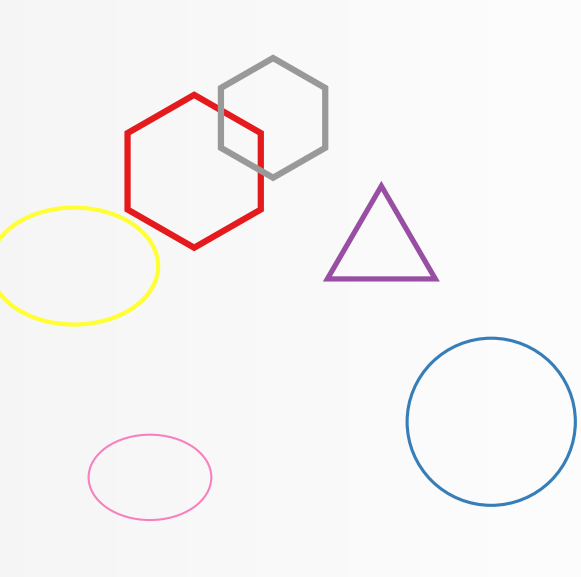[{"shape": "hexagon", "thickness": 3, "radius": 0.66, "center": [0.334, 0.703]}, {"shape": "circle", "thickness": 1.5, "radius": 0.72, "center": [0.845, 0.269]}, {"shape": "triangle", "thickness": 2.5, "radius": 0.54, "center": [0.656, 0.57]}, {"shape": "oval", "thickness": 2, "radius": 0.72, "center": [0.127, 0.538]}, {"shape": "oval", "thickness": 1, "radius": 0.53, "center": [0.258, 0.173]}, {"shape": "hexagon", "thickness": 3, "radius": 0.52, "center": [0.47, 0.795]}]